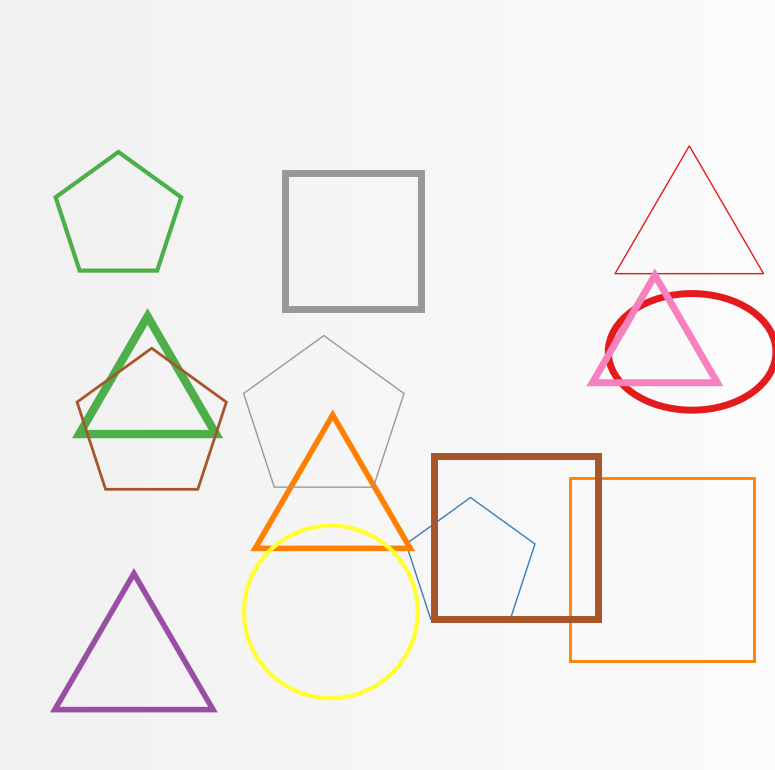[{"shape": "triangle", "thickness": 0.5, "radius": 0.55, "center": [0.889, 0.7]}, {"shape": "oval", "thickness": 2.5, "radius": 0.54, "center": [0.893, 0.543]}, {"shape": "pentagon", "thickness": 0.5, "radius": 0.44, "center": [0.607, 0.267]}, {"shape": "triangle", "thickness": 3, "radius": 0.51, "center": [0.19, 0.487]}, {"shape": "pentagon", "thickness": 1.5, "radius": 0.43, "center": [0.153, 0.717]}, {"shape": "triangle", "thickness": 2, "radius": 0.59, "center": [0.173, 0.137]}, {"shape": "triangle", "thickness": 2, "radius": 0.58, "center": [0.429, 0.346]}, {"shape": "square", "thickness": 1, "radius": 0.59, "center": [0.854, 0.261]}, {"shape": "circle", "thickness": 1.5, "radius": 0.56, "center": [0.427, 0.205]}, {"shape": "square", "thickness": 2.5, "radius": 0.53, "center": [0.666, 0.302]}, {"shape": "pentagon", "thickness": 1, "radius": 0.51, "center": [0.196, 0.446]}, {"shape": "triangle", "thickness": 2.5, "radius": 0.47, "center": [0.845, 0.549]}, {"shape": "pentagon", "thickness": 0.5, "radius": 0.54, "center": [0.418, 0.455]}, {"shape": "square", "thickness": 2.5, "radius": 0.44, "center": [0.455, 0.687]}]